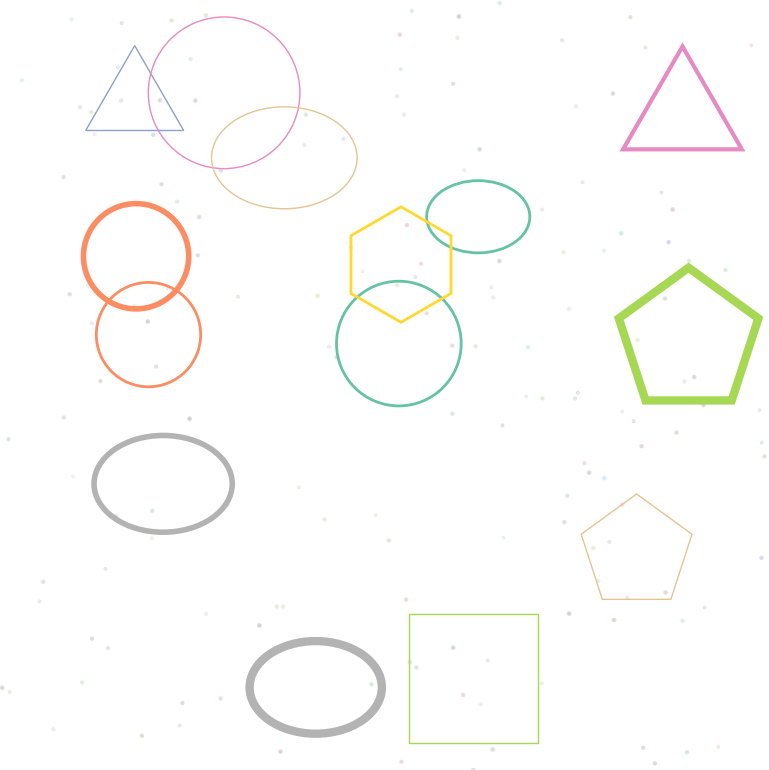[{"shape": "oval", "thickness": 1, "radius": 0.33, "center": [0.621, 0.718]}, {"shape": "circle", "thickness": 1, "radius": 0.4, "center": [0.518, 0.554]}, {"shape": "circle", "thickness": 2, "radius": 0.34, "center": [0.177, 0.667]}, {"shape": "circle", "thickness": 1, "radius": 0.34, "center": [0.193, 0.565]}, {"shape": "triangle", "thickness": 0.5, "radius": 0.37, "center": [0.175, 0.867]}, {"shape": "triangle", "thickness": 1.5, "radius": 0.45, "center": [0.886, 0.851]}, {"shape": "circle", "thickness": 0.5, "radius": 0.49, "center": [0.291, 0.879]}, {"shape": "pentagon", "thickness": 3, "radius": 0.48, "center": [0.894, 0.557]}, {"shape": "square", "thickness": 0.5, "radius": 0.42, "center": [0.615, 0.119]}, {"shape": "hexagon", "thickness": 1, "radius": 0.38, "center": [0.521, 0.656]}, {"shape": "pentagon", "thickness": 0.5, "radius": 0.38, "center": [0.827, 0.283]}, {"shape": "oval", "thickness": 0.5, "radius": 0.47, "center": [0.369, 0.795]}, {"shape": "oval", "thickness": 3, "radius": 0.43, "center": [0.41, 0.107]}, {"shape": "oval", "thickness": 2, "radius": 0.45, "center": [0.212, 0.372]}]